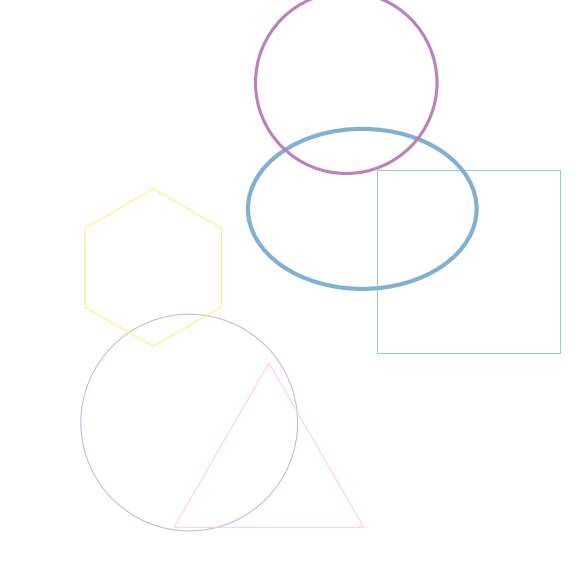[{"shape": "square", "thickness": 0.5, "radius": 0.79, "center": [0.811, 0.546]}, {"shape": "circle", "thickness": 0.5, "radius": 0.94, "center": [0.328, 0.267]}, {"shape": "oval", "thickness": 2, "radius": 0.99, "center": [0.627, 0.637]}, {"shape": "triangle", "thickness": 0.5, "radius": 0.95, "center": [0.466, 0.181]}, {"shape": "circle", "thickness": 1.5, "radius": 0.79, "center": [0.6, 0.856]}, {"shape": "hexagon", "thickness": 0.5, "radius": 0.68, "center": [0.265, 0.536]}]